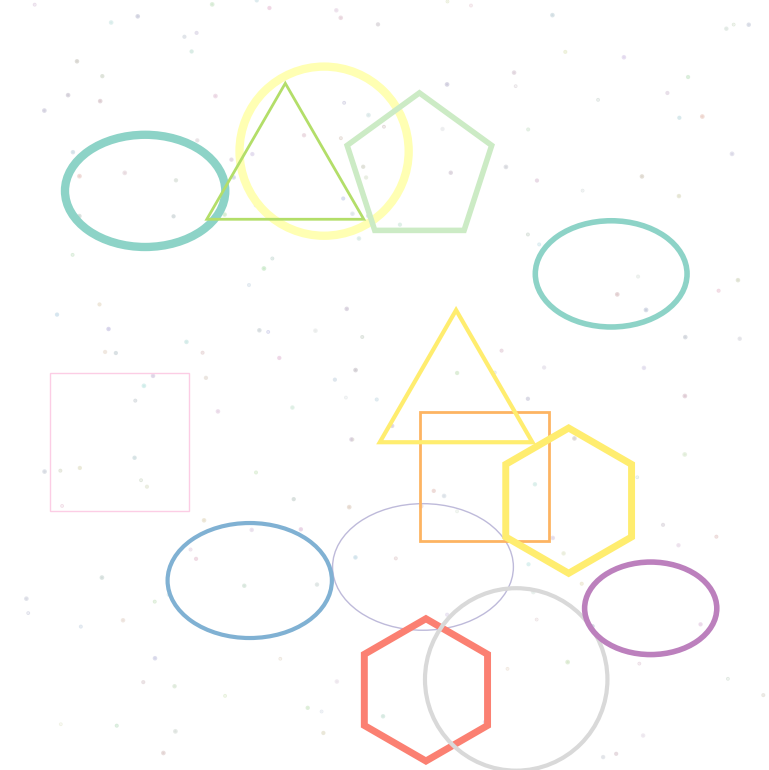[{"shape": "oval", "thickness": 2, "radius": 0.49, "center": [0.794, 0.644]}, {"shape": "oval", "thickness": 3, "radius": 0.52, "center": [0.188, 0.752]}, {"shape": "circle", "thickness": 3, "radius": 0.55, "center": [0.421, 0.804]}, {"shape": "oval", "thickness": 0.5, "radius": 0.59, "center": [0.549, 0.264]}, {"shape": "hexagon", "thickness": 2.5, "radius": 0.46, "center": [0.553, 0.104]}, {"shape": "oval", "thickness": 1.5, "radius": 0.53, "center": [0.324, 0.246]}, {"shape": "square", "thickness": 1, "radius": 0.42, "center": [0.63, 0.381]}, {"shape": "triangle", "thickness": 1, "radius": 0.59, "center": [0.371, 0.774]}, {"shape": "square", "thickness": 0.5, "radius": 0.45, "center": [0.155, 0.426]}, {"shape": "circle", "thickness": 1.5, "radius": 0.59, "center": [0.67, 0.118]}, {"shape": "oval", "thickness": 2, "radius": 0.43, "center": [0.845, 0.21]}, {"shape": "pentagon", "thickness": 2, "radius": 0.49, "center": [0.545, 0.781]}, {"shape": "triangle", "thickness": 1.5, "radius": 0.57, "center": [0.592, 0.483]}, {"shape": "hexagon", "thickness": 2.5, "radius": 0.47, "center": [0.739, 0.35]}]